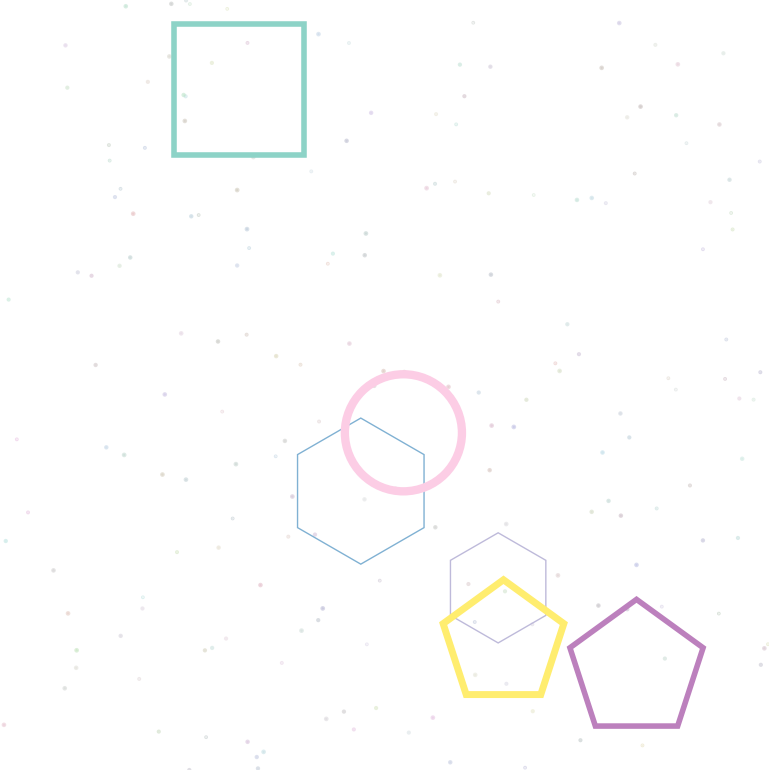[{"shape": "square", "thickness": 2, "radius": 0.42, "center": [0.31, 0.884]}, {"shape": "hexagon", "thickness": 0.5, "radius": 0.36, "center": [0.647, 0.237]}, {"shape": "hexagon", "thickness": 0.5, "radius": 0.47, "center": [0.469, 0.362]}, {"shape": "circle", "thickness": 3, "radius": 0.38, "center": [0.524, 0.438]}, {"shape": "pentagon", "thickness": 2, "radius": 0.45, "center": [0.827, 0.131]}, {"shape": "pentagon", "thickness": 2.5, "radius": 0.41, "center": [0.654, 0.165]}]